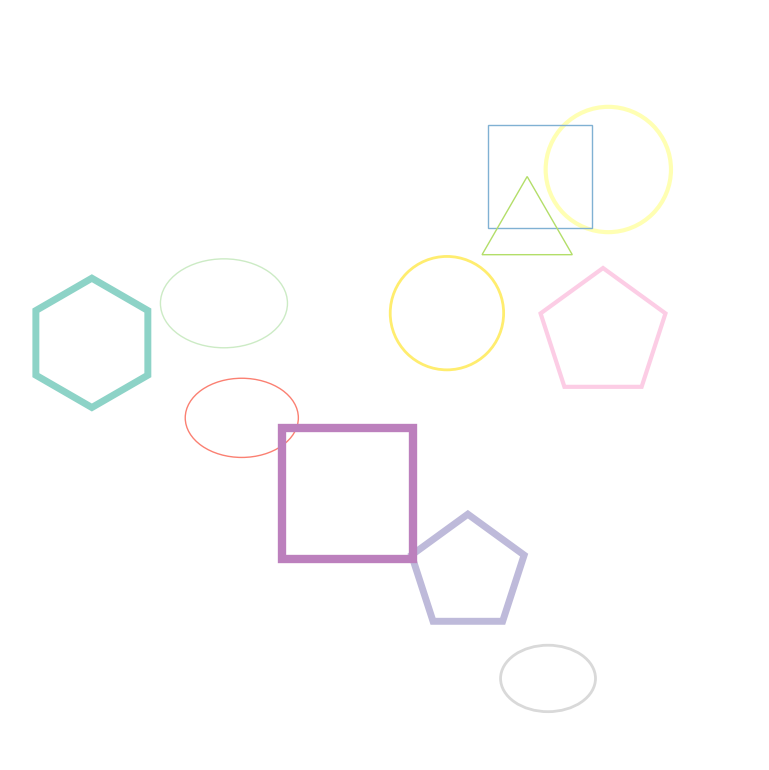[{"shape": "hexagon", "thickness": 2.5, "radius": 0.42, "center": [0.119, 0.555]}, {"shape": "circle", "thickness": 1.5, "radius": 0.41, "center": [0.79, 0.78]}, {"shape": "pentagon", "thickness": 2.5, "radius": 0.38, "center": [0.608, 0.255]}, {"shape": "oval", "thickness": 0.5, "radius": 0.37, "center": [0.314, 0.457]}, {"shape": "square", "thickness": 0.5, "radius": 0.34, "center": [0.701, 0.771]}, {"shape": "triangle", "thickness": 0.5, "radius": 0.34, "center": [0.685, 0.703]}, {"shape": "pentagon", "thickness": 1.5, "radius": 0.43, "center": [0.783, 0.567]}, {"shape": "oval", "thickness": 1, "radius": 0.31, "center": [0.712, 0.119]}, {"shape": "square", "thickness": 3, "radius": 0.43, "center": [0.451, 0.36]}, {"shape": "oval", "thickness": 0.5, "radius": 0.41, "center": [0.291, 0.606]}, {"shape": "circle", "thickness": 1, "radius": 0.37, "center": [0.58, 0.593]}]